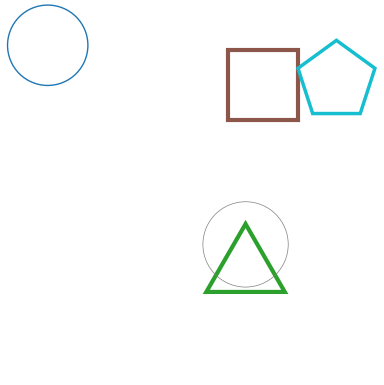[{"shape": "circle", "thickness": 1, "radius": 0.52, "center": [0.124, 0.882]}, {"shape": "triangle", "thickness": 3, "radius": 0.59, "center": [0.638, 0.301]}, {"shape": "square", "thickness": 3, "radius": 0.46, "center": [0.682, 0.778]}, {"shape": "circle", "thickness": 0.5, "radius": 0.55, "center": [0.638, 0.365]}, {"shape": "pentagon", "thickness": 2.5, "radius": 0.53, "center": [0.874, 0.79]}]